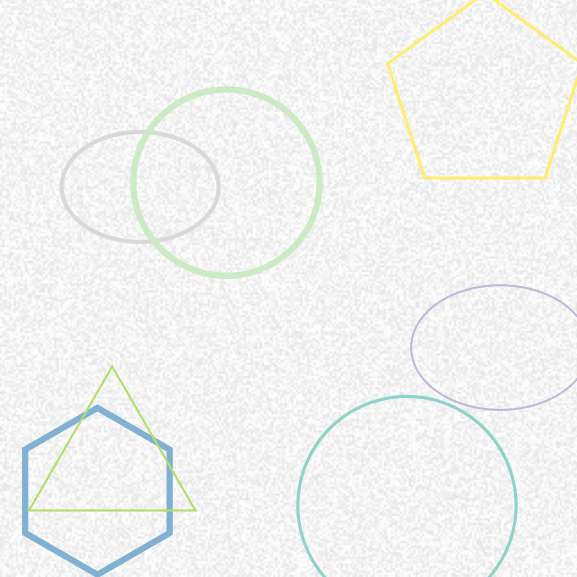[{"shape": "circle", "thickness": 1.5, "radius": 0.94, "center": [0.705, 0.124]}, {"shape": "oval", "thickness": 1, "radius": 0.77, "center": [0.866, 0.397]}, {"shape": "hexagon", "thickness": 3, "radius": 0.72, "center": [0.169, 0.148]}, {"shape": "triangle", "thickness": 1, "radius": 0.83, "center": [0.194, 0.198]}, {"shape": "oval", "thickness": 2, "radius": 0.68, "center": [0.243, 0.675]}, {"shape": "circle", "thickness": 3, "radius": 0.81, "center": [0.392, 0.683]}, {"shape": "pentagon", "thickness": 1.5, "radius": 0.89, "center": [0.84, 0.834]}]